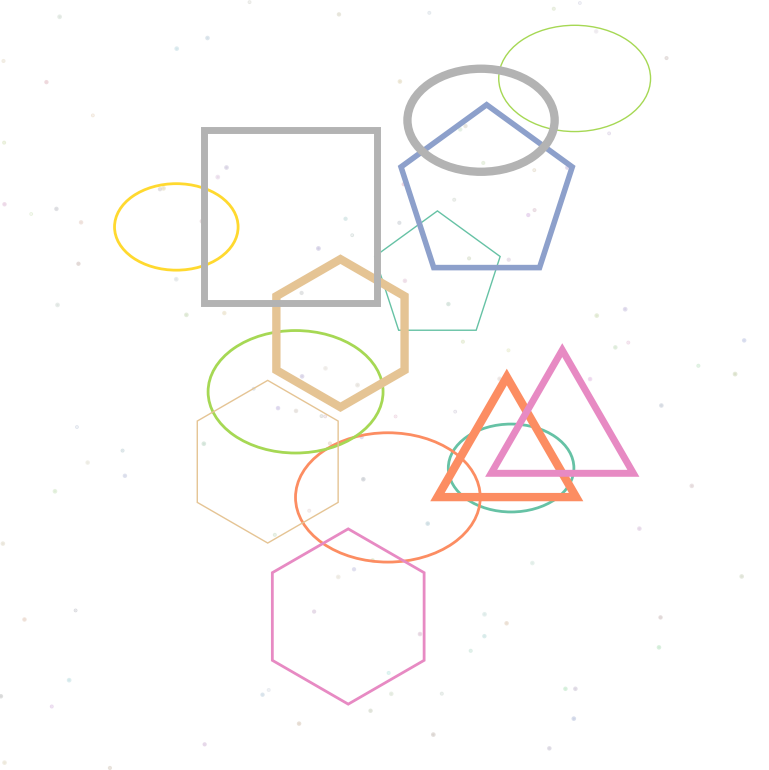[{"shape": "oval", "thickness": 1, "radius": 0.41, "center": [0.664, 0.392]}, {"shape": "pentagon", "thickness": 0.5, "radius": 0.43, "center": [0.568, 0.64]}, {"shape": "triangle", "thickness": 3, "radius": 0.52, "center": [0.658, 0.406]}, {"shape": "oval", "thickness": 1, "radius": 0.6, "center": [0.504, 0.354]}, {"shape": "pentagon", "thickness": 2, "radius": 0.58, "center": [0.632, 0.747]}, {"shape": "triangle", "thickness": 2.5, "radius": 0.53, "center": [0.73, 0.439]}, {"shape": "hexagon", "thickness": 1, "radius": 0.57, "center": [0.452, 0.199]}, {"shape": "oval", "thickness": 0.5, "radius": 0.49, "center": [0.746, 0.898]}, {"shape": "oval", "thickness": 1, "radius": 0.57, "center": [0.384, 0.491]}, {"shape": "oval", "thickness": 1, "radius": 0.4, "center": [0.229, 0.705]}, {"shape": "hexagon", "thickness": 0.5, "radius": 0.53, "center": [0.348, 0.4]}, {"shape": "hexagon", "thickness": 3, "radius": 0.48, "center": [0.442, 0.567]}, {"shape": "oval", "thickness": 3, "radius": 0.48, "center": [0.625, 0.844]}, {"shape": "square", "thickness": 2.5, "radius": 0.56, "center": [0.378, 0.719]}]